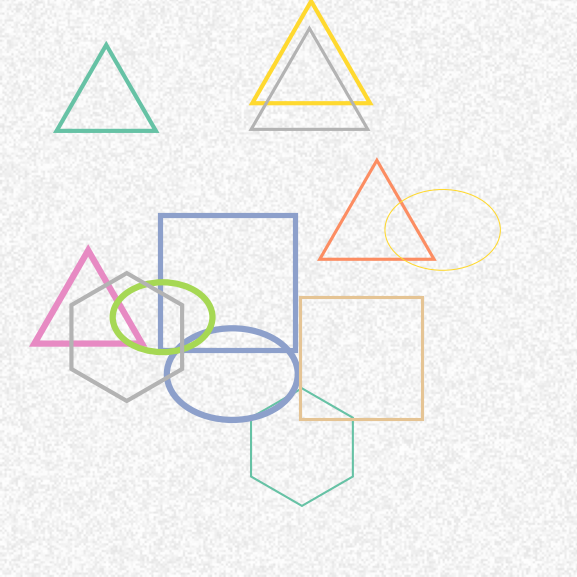[{"shape": "hexagon", "thickness": 1, "radius": 0.51, "center": [0.523, 0.225]}, {"shape": "triangle", "thickness": 2, "radius": 0.5, "center": [0.184, 0.822]}, {"shape": "triangle", "thickness": 1.5, "radius": 0.57, "center": [0.653, 0.607]}, {"shape": "square", "thickness": 2.5, "radius": 0.59, "center": [0.394, 0.51]}, {"shape": "oval", "thickness": 3, "radius": 0.57, "center": [0.402, 0.351]}, {"shape": "triangle", "thickness": 3, "radius": 0.54, "center": [0.153, 0.458]}, {"shape": "oval", "thickness": 3, "radius": 0.43, "center": [0.282, 0.45]}, {"shape": "oval", "thickness": 0.5, "radius": 0.5, "center": [0.767, 0.601]}, {"shape": "triangle", "thickness": 2, "radius": 0.59, "center": [0.539, 0.879]}, {"shape": "square", "thickness": 1.5, "radius": 0.53, "center": [0.625, 0.379]}, {"shape": "hexagon", "thickness": 2, "radius": 0.55, "center": [0.22, 0.415]}, {"shape": "triangle", "thickness": 1.5, "radius": 0.58, "center": [0.536, 0.833]}]